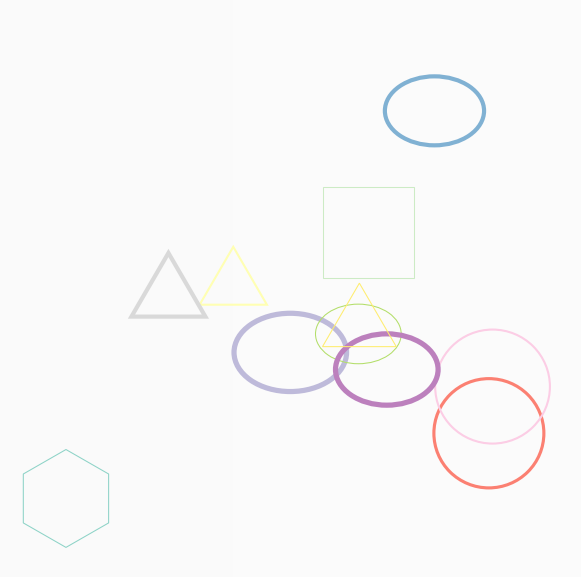[{"shape": "hexagon", "thickness": 0.5, "radius": 0.42, "center": [0.113, 0.136]}, {"shape": "triangle", "thickness": 1, "radius": 0.33, "center": [0.401, 0.505]}, {"shape": "oval", "thickness": 2.5, "radius": 0.48, "center": [0.499, 0.389]}, {"shape": "circle", "thickness": 1.5, "radius": 0.47, "center": [0.841, 0.249]}, {"shape": "oval", "thickness": 2, "radius": 0.43, "center": [0.747, 0.807]}, {"shape": "oval", "thickness": 0.5, "radius": 0.37, "center": [0.617, 0.421]}, {"shape": "circle", "thickness": 1, "radius": 0.49, "center": [0.847, 0.33]}, {"shape": "triangle", "thickness": 2, "radius": 0.37, "center": [0.29, 0.488]}, {"shape": "oval", "thickness": 2.5, "radius": 0.44, "center": [0.665, 0.359]}, {"shape": "square", "thickness": 0.5, "radius": 0.39, "center": [0.634, 0.597]}, {"shape": "triangle", "thickness": 0.5, "radius": 0.37, "center": [0.618, 0.436]}]